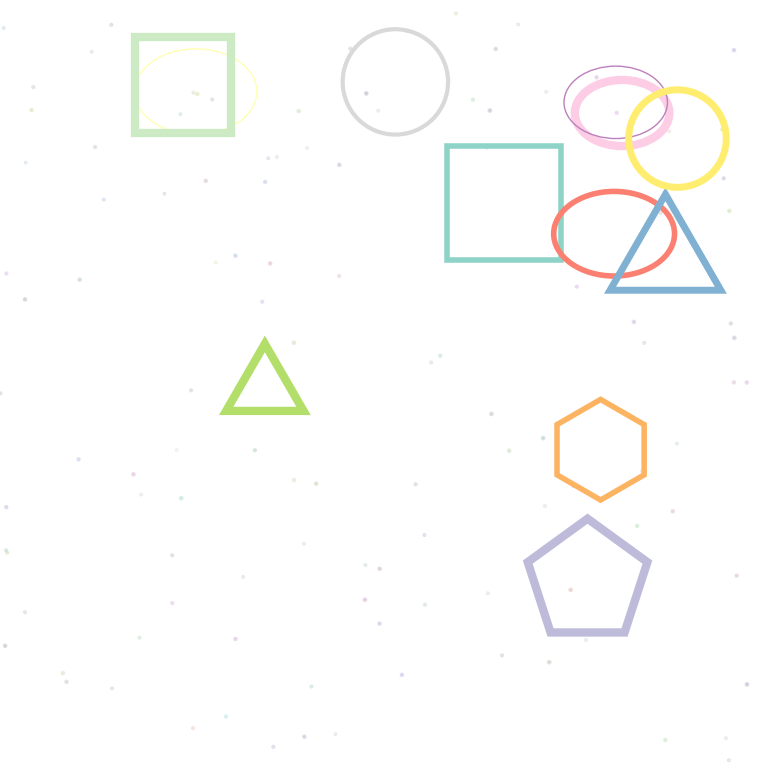[{"shape": "square", "thickness": 2, "radius": 0.37, "center": [0.655, 0.736]}, {"shape": "oval", "thickness": 0.5, "radius": 0.4, "center": [0.254, 0.881]}, {"shape": "pentagon", "thickness": 3, "radius": 0.41, "center": [0.763, 0.245]}, {"shape": "oval", "thickness": 2, "radius": 0.39, "center": [0.798, 0.696]}, {"shape": "triangle", "thickness": 2.5, "radius": 0.42, "center": [0.864, 0.665]}, {"shape": "hexagon", "thickness": 2, "radius": 0.33, "center": [0.78, 0.416]}, {"shape": "triangle", "thickness": 3, "radius": 0.29, "center": [0.344, 0.495]}, {"shape": "oval", "thickness": 3, "radius": 0.31, "center": [0.808, 0.853]}, {"shape": "circle", "thickness": 1.5, "radius": 0.34, "center": [0.513, 0.894]}, {"shape": "oval", "thickness": 0.5, "radius": 0.34, "center": [0.8, 0.867]}, {"shape": "square", "thickness": 3, "radius": 0.31, "center": [0.238, 0.89]}, {"shape": "circle", "thickness": 2.5, "radius": 0.32, "center": [0.88, 0.82]}]